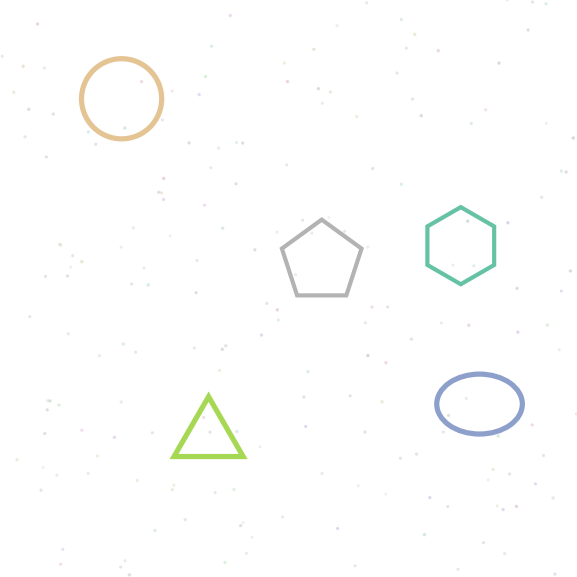[{"shape": "hexagon", "thickness": 2, "radius": 0.33, "center": [0.798, 0.574]}, {"shape": "oval", "thickness": 2.5, "radius": 0.37, "center": [0.83, 0.299]}, {"shape": "triangle", "thickness": 2.5, "radius": 0.35, "center": [0.361, 0.243]}, {"shape": "circle", "thickness": 2.5, "radius": 0.35, "center": [0.211, 0.828]}, {"shape": "pentagon", "thickness": 2, "radius": 0.36, "center": [0.557, 0.546]}]